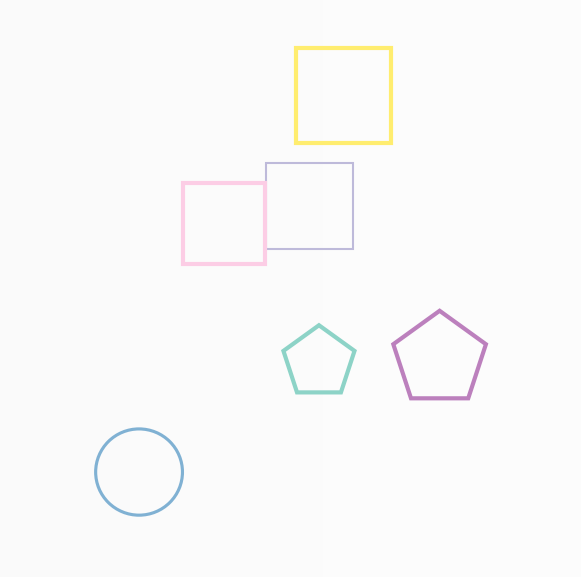[{"shape": "pentagon", "thickness": 2, "radius": 0.32, "center": [0.549, 0.372]}, {"shape": "square", "thickness": 1, "radius": 0.37, "center": [0.533, 0.642]}, {"shape": "circle", "thickness": 1.5, "radius": 0.37, "center": [0.239, 0.182]}, {"shape": "square", "thickness": 2, "radius": 0.35, "center": [0.385, 0.612]}, {"shape": "pentagon", "thickness": 2, "radius": 0.42, "center": [0.756, 0.377]}, {"shape": "square", "thickness": 2, "radius": 0.41, "center": [0.591, 0.834]}]